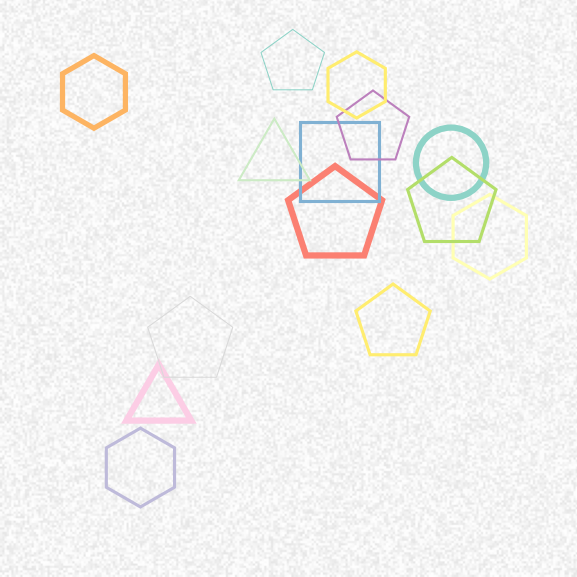[{"shape": "pentagon", "thickness": 0.5, "radius": 0.29, "center": [0.507, 0.89]}, {"shape": "circle", "thickness": 3, "radius": 0.3, "center": [0.781, 0.717]}, {"shape": "hexagon", "thickness": 1.5, "radius": 0.37, "center": [0.848, 0.589]}, {"shape": "hexagon", "thickness": 1.5, "radius": 0.34, "center": [0.243, 0.19]}, {"shape": "pentagon", "thickness": 3, "radius": 0.43, "center": [0.58, 0.626]}, {"shape": "square", "thickness": 1.5, "radius": 0.34, "center": [0.588, 0.719]}, {"shape": "hexagon", "thickness": 2.5, "radius": 0.31, "center": [0.163, 0.84]}, {"shape": "pentagon", "thickness": 1.5, "radius": 0.4, "center": [0.782, 0.646]}, {"shape": "triangle", "thickness": 3, "radius": 0.32, "center": [0.275, 0.303]}, {"shape": "pentagon", "thickness": 0.5, "radius": 0.39, "center": [0.329, 0.409]}, {"shape": "pentagon", "thickness": 1, "radius": 0.33, "center": [0.646, 0.776]}, {"shape": "triangle", "thickness": 1, "radius": 0.36, "center": [0.475, 0.723]}, {"shape": "hexagon", "thickness": 1.5, "radius": 0.29, "center": [0.618, 0.852]}, {"shape": "pentagon", "thickness": 1.5, "radius": 0.34, "center": [0.681, 0.44]}]